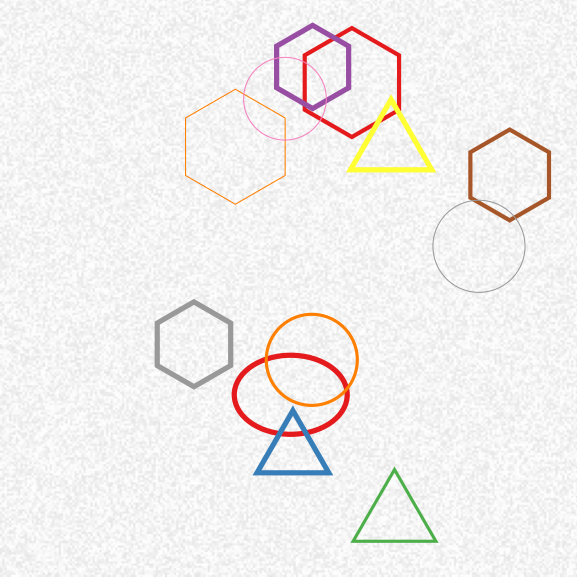[{"shape": "hexagon", "thickness": 2, "radius": 0.47, "center": [0.609, 0.856]}, {"shape": "oval", "thickness": 2.5, "radius": 0.49, "center": [0.503, 0.316]}, {"shape": "triangle", "thickness": 2.5, "radius": 0.36, "center": [0.507, 0.216]}, {"shape": "triangle", "thickness": 1.5, "radius": 0.41, "center": [0.683, 0.103]}, {"shape": "hexagon", "thickness": 2.5, "radius": 0.36, "center": [0.541, 0.883]}, {"shape": "circle", "thickness": 1.5, "radius": 0.39, "center": [0.54, 0.376]}, {"shape": "hexagon", "thickness": 0.5, "radius": 0.5, "center": [0.408, 0.745]}, {"shape": "triangle", "thickness": 2.5, "radius": 0.41, "center": [0.677, 0.746]}, {"shape": "hexagon", "thickness": 2, "radius": 0.39, "center": [0.883, 0.696]}, {"shape": "circle", "thickness": 0.5, "radius": 0.36, "center": [0.493, 0.828]}, {"shape": "hexagon", "thickness": 2.5, "radius": 0.37, "center": [0.336, 0.403]}, {"shape": "circle", "thickness": 0.5, "radius": 0.4, "center": [0.829, 0.573]}]